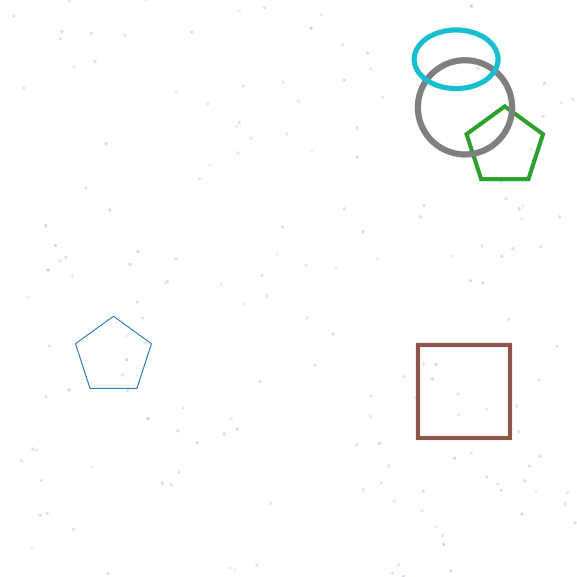[{"shape": "pentagon", "thickness": 0.5, "radius": 0.35, "center": [0.196, 0.382]}, {"shape": "pentagon", "thickness": 2, "radius": 0.35, "center": [0.874, 0.745]}, {"shape": "square", "thickness": 2, "radius": 0.4, "center": [0.803, 0.321]}, {"shape": "circle", "thickness": 3, "radius": 0.41, "center": [0.805, 0.813]}, {"shape": "oval", "thickness": 2.5, "radius": 0.36, "center": [0.79, 0.896]}]